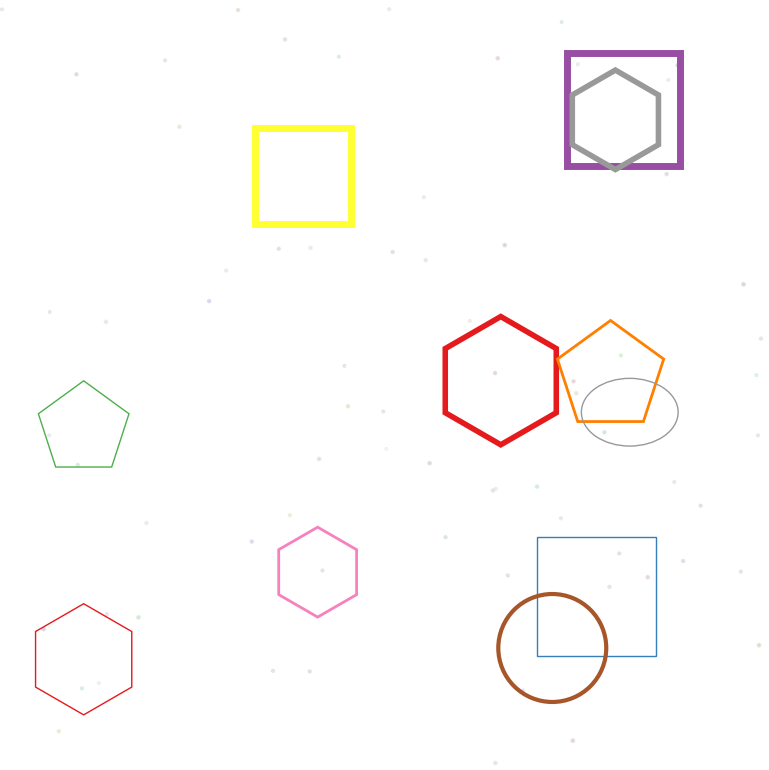[{"shape": "hexagon", "thickness": 0.5, "radius": 0.36, "center": [0.109, 0.144]}, {"shape": "hexagon", "thickness": 2, "radius": 0.42, "center": [0.65, 0.506]}, {"shape": "square", "thickness": 0.5, "radius": 0.39, "center": [0.775, 0.225]}, {"shape": "pentagon", "thickness": 0.5, "radius": 0.31, "center": [0.109, 0.444]}, {"shape": "square", "thickness": 2.5, "radius": 0.37, "center": [0.809, 0.857]}, {"shape": "pentagon", "thickness": 1, "radius": 0.36, "center": [0.793, 0.511]}, {"shape": "square", "thickness": 2.5, "radius": 0.31, "center": [0.394, 0.772]}, {"shape": "circle", "thickness": 1.5, "radius": 0.35, "center": [0.717, 0.158]}, {"shape": "hexagon", "thickness": 1, "radius": 0.29, "center": [0.413, 0.257]}, {"shape": "hexagon", "thickness": 2, "radius": 0.32, "center": [0.799, 0.844]}, {"shape": "oval", "thickness": 0.5, "radius": 0.31, "center": [0.818, 0.465]}]